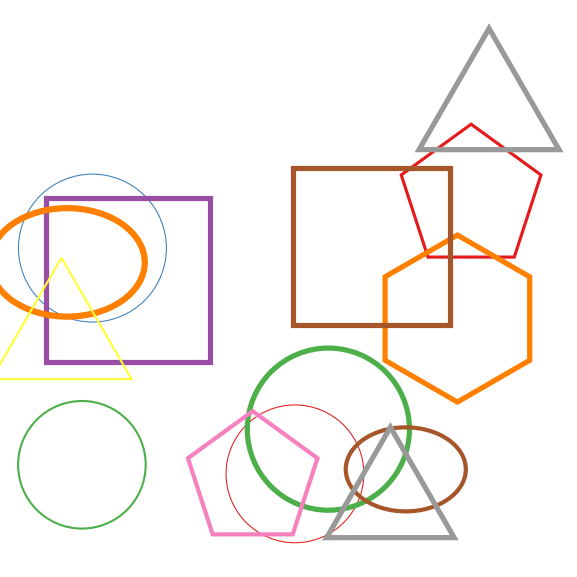[{"shape": "pentagon", "thickness": 1.5, "radius": 0.64, "center": [0.816, 0.657]}, {"shape": "circle", "thickness": 0.5, "radius": 0.6, "center": [0.511, 0.179]}, {"shape": "circle", "thickness": 0.5, "radius": 0.64, "center": [0.16, 0.57]}, {"shape": "circle", "thickness": 1, "radius": 0.55, "center": [0.142, 0.194]}, {"shape": "circle", "thickness": 2.5, "radius": 0.7, "center": [0.569, 0.256]}, {"shape": "square", "thickness": 2.5, "radius": 0.71, "center": [0.222, 0.514]}, {"shape": "oval", "thickness": 3, "radius": 0.67, "center": [0.117, 0.545]}, {"shape": "hexagon", "thickness": 2.5, "radius": 0.72, "center": [0.792, 0.448]}, {"shape": "triangle", "thickness": 1, "radius": 0.7, "center": [0.106, 0.413]}, {"shape": "square", "thickness": 2.5, "radius": 0.68, "center": [0.643, 0.572]}, {"shape": "oval", "thickness": 2, "radius": 0.52, "center": [0.703, 0.186]}, {"shape": "pentagon", "thickness": 2, "radius": 0.59, "center": [0.438, 0.169]}, {"shape": "triangle", "thickness": 2.5, "radius": 0.7, "center": [0.847, 0.81]}, {"shape": "triangle", "thickness": 2.5, "radius": 0.64, "center": [0.676, 0.132]}]